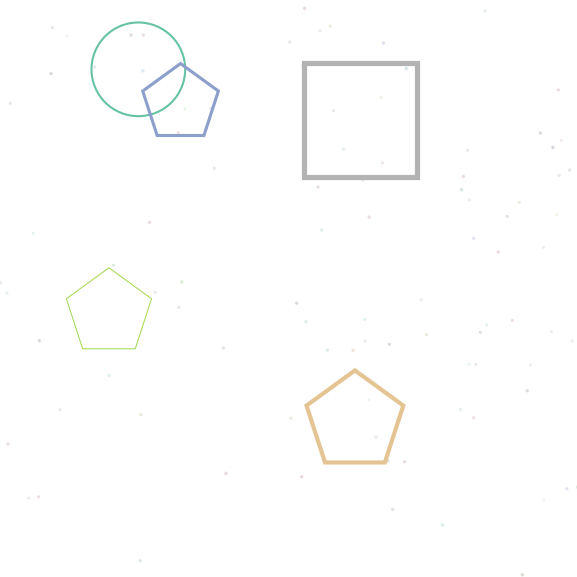[{"shape": "circle", "thickness": 1, "radius": 0.41, "center": [0.24, 0.879]}, {"shape": "pentagon", "thickness": 1.5, "radius": 0.34, "center": [0.313, 0.82]}, {"shape": "pentagon", "thickness": 0.5, "radius": 0.39, "center": [0.189, 0.458]}, {"shape": "pentagon", "thickness": 2, "radius": 0.44, "center": [0.615, 0.27]}, {"shape": "square", "thickness": 2.5, "radius": 0.49, "center": [0.625, 0.791]}]